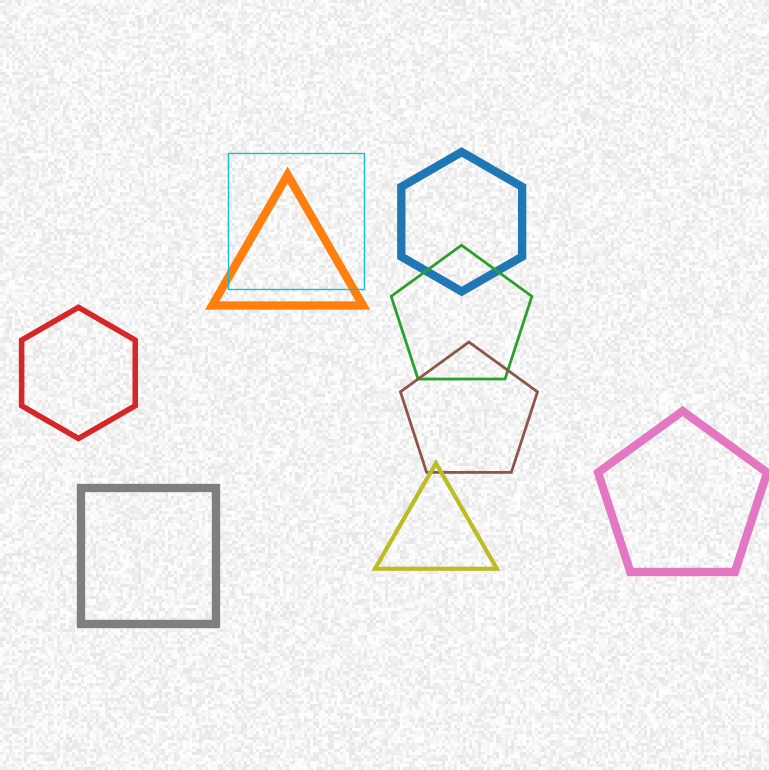[{"shape": "hexagon", "thickness": 3, "radius": 0.45, "center": [0.6, 0.712]}, {"shape": "triangle", "thickness": 3, "radius": 0.57, "center": [0.373, 0.66]}, {"shape": "pentagon", "thickness": 1, "radius": 0.48, "center": [0.599, 0.585]}, {"shape": "hexagon", "thickness": 2, "radius": 0.43, "center": [0.102, 0.516]}, {"shape": "pentagon", "thickness": 1, "radius": 0.47, "center": [0.609, 0.462]}, {"shape": "pentagon", "thickness": 3, "radius": 0.58, "center": [0.886, 0.351]}, {"shape": "square", "thickness": 3, "radius": 0.44, "center": [0.193, 0.278]}, {"shape": "triangle", "thickness": 1.5, "radius": 0.46, "center": [0.566, 0.307]}, {"shape": "square", "thickness": 0.5, "radius": 0.44, "center": [0.385, 0.713]}]